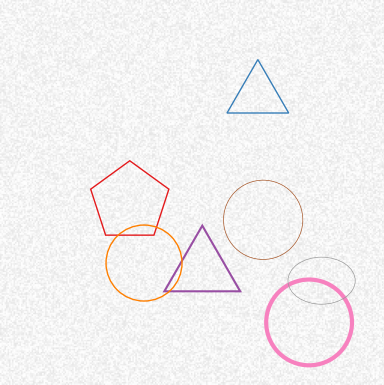[{"shape": "pentagon", "thickness": 1, "radius": 0.53, "center": [0.337, 0.476]}, {"shape": "triangle", "thickness": 1, "radius": 0.46, "center": [0.67, 0.753]}, {"shape": "triangle", "thickness": 1.5, "radius": 0.57, "center": [0.525, 0.3]}, {"shape": "circle", "thickness": 1, "radius": 0.49, "center": [0.374, 0.317]}, {"shape": "circle", "thickness": 0.5, "radius": 0.51, "center": [0.684, 0.429]}, {"shape": "circle", "thickness": 3, "radius": 0.56, "center": [0.803, 0.163]}, {"shape": "oval", "thickness": 0.5, "radius": 0.44, "center": [0.835, 0.271]}]